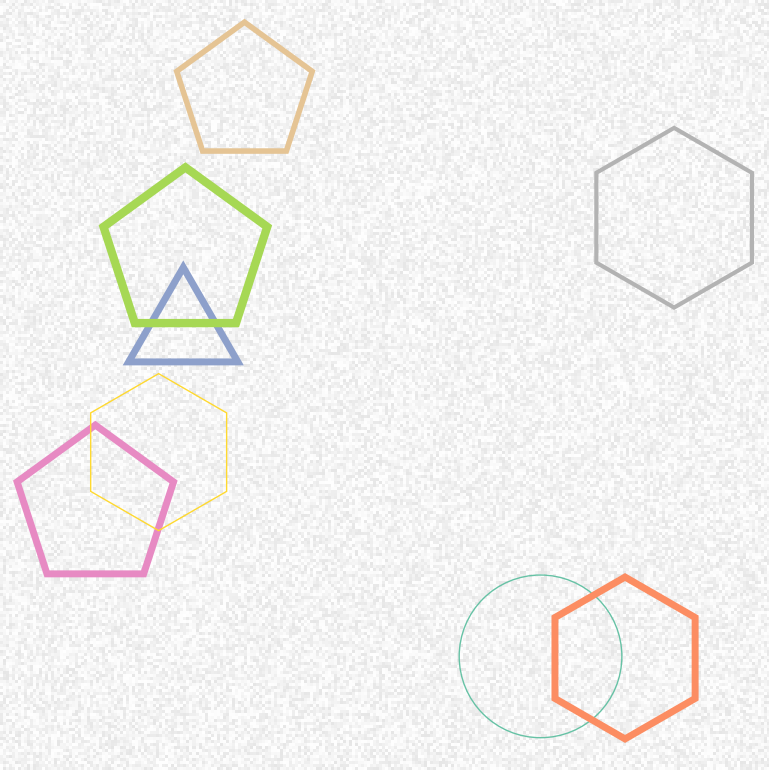[{"shape": "circle", "thickness": 0.5, "radius": 0.53, "center": [0.702, 0.148]}, {"shape": "hexagon", "thickness": 2.5, "radius": 0.53, "center": [0.812, 0.145]}, {"shape": "triangle", "thickness": 2.5, "radius": 0.41, "center": [0.238, 0.571]}, {"shape": "pentagon", "thickness": 2.5, "radius": 0.53, "center": [0.124, 0.341]}, {"shape": "pentagon", "thickness": 3, "radius": 0.56, "center": [0.241, 0.671]}, {"shape": "hexagon", "thickness": 0.5, "radius": 0.51, "center": [0.206, 0.413]}, {"shape": "pentagon", "thickness": 2, "radius": 0.46, "center": [0.318, 0.879]}, {"shape": "hexagon", "thickness": 1.5, "radius": 0.58, "center": [0.876, 0.717]}]